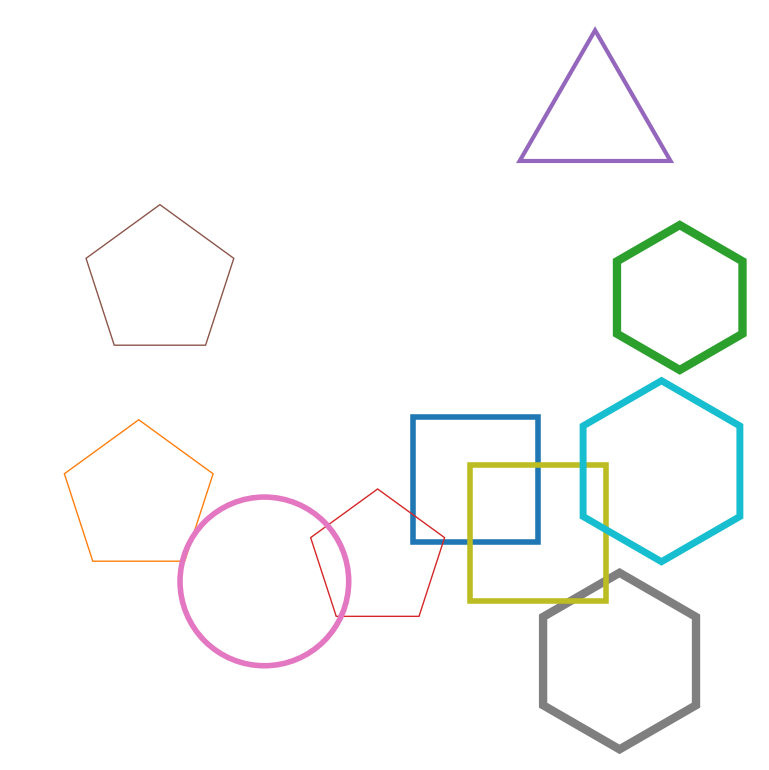[{"shape": "square", "thickness": 2, "radius": 0.41, "center": [0.618, 0.378]}, {"shape": "pentagon", "thickness": 0.5, "radius": 0.51, "center": [0.18, 0.353]}, {"shape": "hexagon", "thickness": 3, "radius": 0.47, "center": [0.883, 0.614]}, {"shape": "pentagon", "thickness": 0.5, "radius": 0.46, "center": [0.49, 0.274]}, {"shape": "triangle", "thickness": 1.5, "radius": 0.57, "center": [0.773, 0.848]}, {"shape": "pentagon", "thickness": 0.5, "radius": 0.5, "center": [0.208, 0.633]}, {"shape": "circle", "thickness": 2, "radius": 0.55, "center": [0.343, 0.245]}, {"shape": "hexagon", "thickness": 3, "radius": 0.57, "center": [0.805, 0.141]}, {"shape": "square", "thickness": 2, "radius": 0.44, "center": [0.699, 0.308]}, {"shape": "hexagon", "thickness": 2.5, "radius": 0.59, "center": [0.859, 0.388]}]